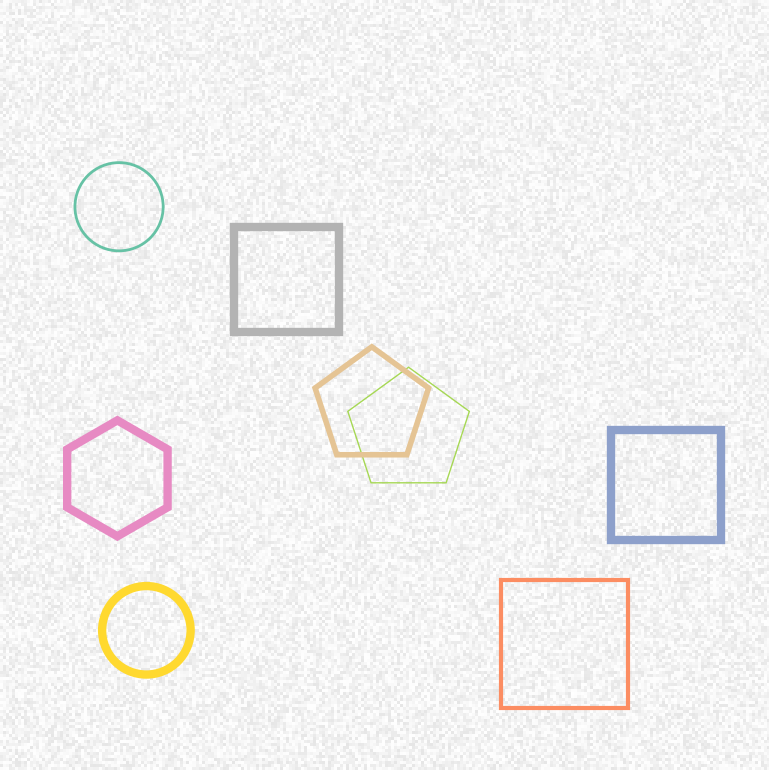[{"shape": "circle", "thickness": 1, "radius": 0.29, "center": [0.155, 0.732]}, {"shape": "square", "thickness": 1.5, "radius": 0.41, "center": [0.733, 0.164]}, {"shape": "square", "thickness": 3, "radius": 0.36, "center": [0.866, 0.37]}, {"shape": "hexagon", "thickness": 3, "radius": 0.38, "center": [0.152, 0.379]}, {"shape": "pentagon", "thickness": 0.5, "radius": 0.41, "center": [0.531, 0.44]}, {"shape": "circle", "thickness": 3, "radius": 0.29, "center": [0.19, 0.181]}, {"shape": "pentagon", "thickness": 2, "radius": 0.39, "center": [0.483, 0.472]}, {"shape": "square", "thickness": 3, "radius": 0.34, "center": [0.372, 0.637]}]